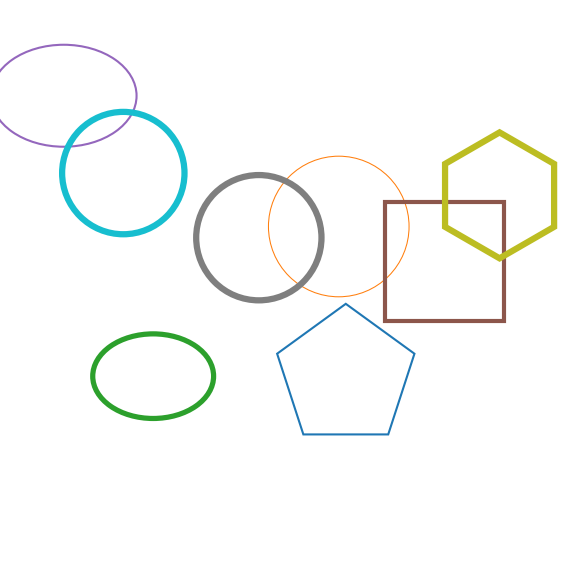[{"shape": "pentagon", "thickness": 1, "radius": 0.63, "center": [0.599, 0.348]}, {"shape": "circle", "thickness": 0.5, "radius": 0.61, "center": [0.587, 0.607]}, {"shape": "oval", "thickness": 2.5, "radius": 0.52, "center": [0.265, 0.348]}, {"shape": "oval", "thickness": 1, "radius": 0.63, "center": [0.11, 0.833]}, {"shape": "square", "thickness": 2, "radius": 0.51, "center": [0.77, 0.546]}, {"shape": "circle", "thickness": 3, "radius": 0.54, "center": [0.448, 0.588]}, {"shape": "hexagon", "thickness": 3, "radius": 0.55, "center": [0.865, 0.661]}, {"shape": "circle", "thickness": 3, "radius": 0.53, "center": [0.214, 0.699]}]